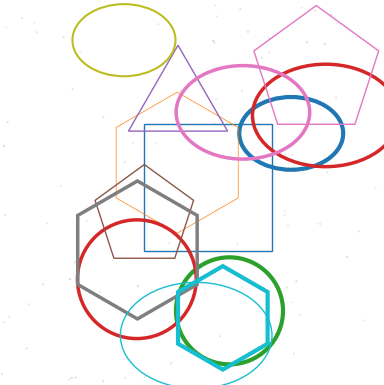[{"shape": "oval", "thickness": 3, "radius": 0.67, "center": [0.756, 0.654]}, {"shape": "square", "thickness": 1, "radius": 0.83, "center": [0.541, 0.512]}, {"shape": "hexagon", "thickness": 0.5, "radius": 0.92, "center": [0.46, 0.577]}, {"shape": "circle", "thickness": 3, "radius": 0.69, "center": [0.596, 0.193]}, {"shape": "oval", "thickness": 2.5, "radius": 0.95, "center": [0.846, 0.7]}, {"shape": "circle", "thickness": 2.5, "radius": 0.77, "center": [0.355, 0.275]}, {"shape": "triangle", "thickness": 1, "radius": 0.74, "center": [0.462, 0.734]}, {"shape": "pentagon", "thickness": 1, "radius": 0.67, "center": [0.375, 0.438]}, {"shape": "oval", "thickness": 2.5, "radius": 0.87, "center": [0.631, 0.708]}, {"shape": "pentagon", "thickness": 1, "radius": 0.85, "center": [0.822, 0.815]}, {"shape": "hexagon", "thickness": 2.5, "radius": 0.9, "center": [0.357, 0.351]}, {"shape": "oval", "thickness": 1.5, "radius": 0.67, "center": [0.322, 0.896]}, {"shape": "hexagon", "thickness": 3, "radius": 0.67, "center": [0.579, 0.174]}, {"shape": "oval", "thickness": 1, "radius": 0.98, "center": [0.51, 0.129]}]